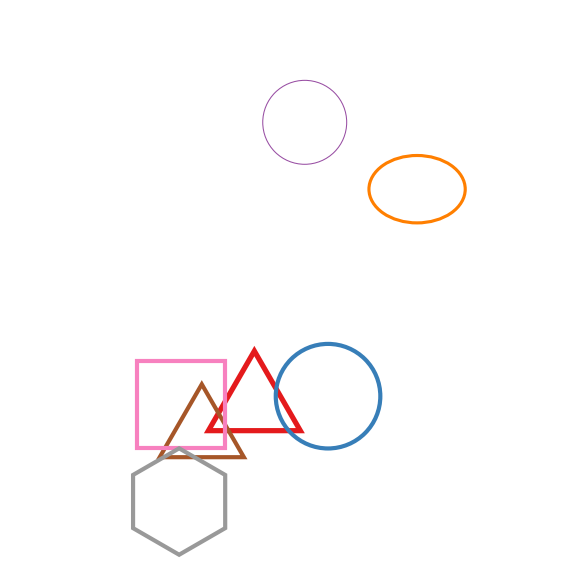[{"shape": "triangle", "thickness": 2.5, "radius": 0.46, "center": [0.44, 0.299]}, {"shape": "circle", "thickness": 2, "radius": 0.45, "center": [0.568, 0.313]}, {"shape": "circle", "thickness": 0.5, "radius": 0.36, "center": [0.528, 0.787]}, {"shape": "oval", "thickness": 1.5, "radius": 0.42, "center": [0.722, 0.672]}, {"shape": "triangle", "thickness": 2, "radius": 0.42, "center": [0.349, 0.25]}, {"shape": "square", "thickness": 2, "radius": 0.38, "center": [0.313, 0.299]}, {"shape": "hexagon", "thickness": 2, "radius": 0.46, "center": [0.31, 0.131]}]